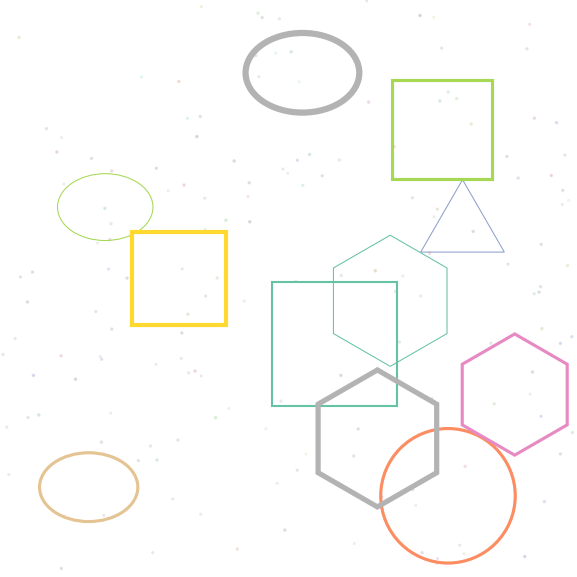[{"shape": "hexagon", "thickness": 0.5, "radius": 0.57, "center": [0.676, 0.478]}, {"shape": "square", "thickness": 1, "radius": 0.54, "center": [0.579, 0.404]}, {"shape": "circle", "thickness": 1.5, "radius": 0.58, "center": [0.776, 0.141]}, {"shape": "triangle", "thickness": 0.5, "radius": 0.42, "center": [0.801, 0.604]}, {"shape": "hexagon", "thickness": 1.5, "radius": 0.52, "center": [0.891, 0.316]}, {"shape": "square", "thickness": 1.5, "radius": 0.43, "center": [0.765, 0.774]}, {"shape": "oval", "thickness": 0.5, "radius": 0.41, "center": [0.182, 0.641]}, {"shape": "square", "thickness": 2, "radius": 0.41, "center": [0.31, 0.517]}, {"shape": "oval", "thickness": 1.5, "radius": 0.43, "center": [0.154, 0.156]}, {"shape": "oval", "thickness": 3, "radius": 0.49, "center": [0.524, 0.873]}, {"shape": "hexagon", "thickness": 2.5, "radius": 0.59, "center": [0.653, 0.24]}]